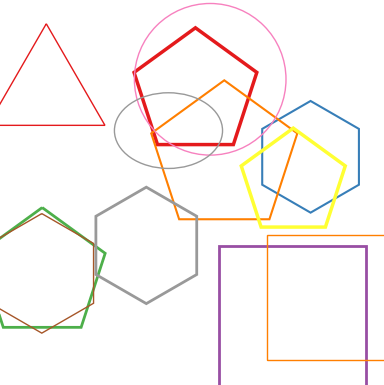[{"shape": "pentagon", "thickness": 2.5, "radius": 0.84, "center": [0.508, 0.76]}, {"shape": "triangle", "thickness": 1, "radius": 0.88, "center": [0.12, 0.762]}, {"shape": "hexagon", "thickness": 1.5, "radius": 0.73, "center": [0.807, 0.593]}, {"shape": "pentagon", "thickness": 2, "radius": 0.86, "center": [0.11, 0.289]}, {"shape": "square", "thickness": 2, "radius": 0.96, "center": [0.76, 0.17]}, {"shape": "square", "thickness": 1, "radius": 0.81, "center": [0.855, 0.228]}, {"shape": "pentagon", "thickness": 1.5, "radius": 1.0, "center": [0.583, 0.592]}, {"shape": "pentagon", "thickness": 2.5, "radius": 0.71, "center": [0.762, 0.525]}, {"shape": "hexagon", "thickness": 1, "radius": 0.78, "center": [0.109, 0.29]}, {"shape": "circle", "thickness": 1, "radius": 0.98, "center": [0.546, 0.794]}, {"shape": "hexagon", "thickness": 2, "radius": 0.76, "center": [0.38, 0.363]}, {"shape": "oval", "thickness": 1, "radius": 0.7, "center": [0.438, 0.661]}]